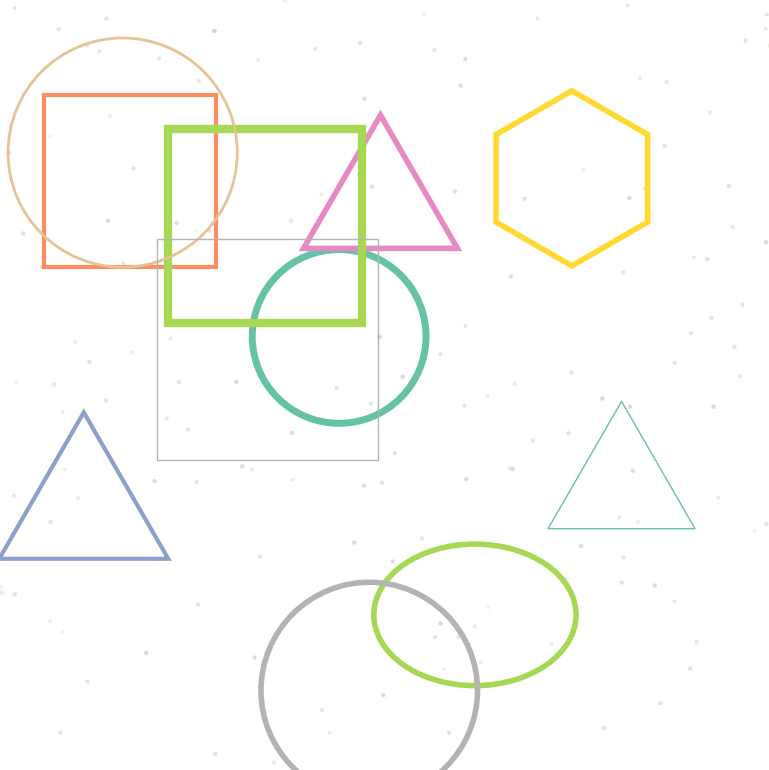[{"shape": "triangle", "thickness": 0.5, "radius": 0.55, "center": [0.807, 0.368]}, {"shape": "circle", "thickness": 2.5, "radius": 0.56, "center": [0.44, 0.563]}, {"shape": "square", "thickness": 1.5, "radius": 0.56, "center": [0.169, 0.765]}, {"shape": "triangle", "thickness": 1.5, "radius": 0.63, "center": [0.109, 0.338]}, {"shape": "triangle", "thickness": 2, "radius": 0.58, "center": [0.494, 0.735]}, {"shape": "oval", "thickness": 2, "radius": 0.66, "center": [0.617, 0.201]}, {"shape": "square", "thickness": 3, "radius": 0.63, "center": [0.344, 0.707]}, {"shape": "hexagon", "thickness": 2, "radius": 0.57, "center": [0.743, 0.768]}, {"shape": "circle", "thickness": 1, "radius": 0.74, "center": [0.159, 0.802]}, {"shape": "square", "thickness": 0.5, "radius": 0.72, "center": [0.347, 0.546]}, {"shape": "circle", "thickness": 2, "radius": 0.7, "center": [0.48, 0.103]}]